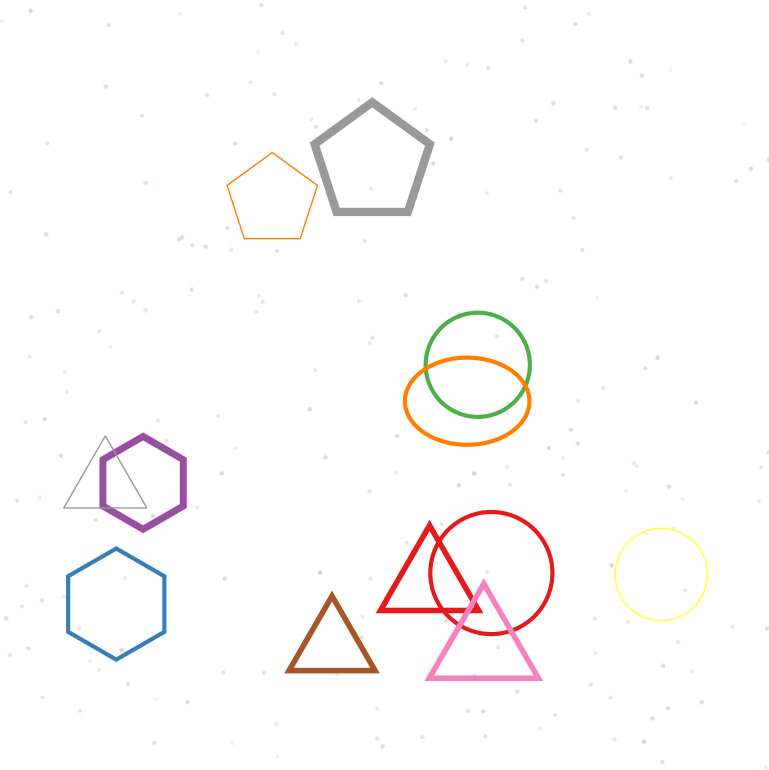[{"shape": "triangle", "thickness": 2, "radius": 0.37, "center": [0.558, 0.244]}, {"shape": "circle", "thickness": 1.5, "radius": 0.4, "center": [0.638, 0.256]}, {"shape": "hexagon", "thickness": 1.5, "radius": 0.36, "center": [0.151, 0.215]}, {"shape": "circle", "thickness": 1.5, "radius": 0.34, "center": [0.62, 0.526]}, {"shape": "hexagon", "thickness": 2.5, "radius": 0.3, "center": [0.186, 0.373]}, {"shape": "pentagon", "thickness": 0.5, "radius": 0.31, "center": [0.354, 0.74]}, {"shape": "oval", "thickness": 1.5, "radius": 0.4, "center": [0.607, 0.479]}, {"shape": "circle", "thickness": 0.5, "radius": 0.3, "center": [0.859, 0.254]}, {"shape": "triangle", "thickness": 2, "radius": 0.32, "center": [0.431, 0.161]}, {"shape": "triangle", "thickness": 2, "radius": 0.41, "center": [0.628, 0.16]}, {"shape": "pentagon", "thickness": 3, "radius": 0.39, "center": [0.483, 0.788]}, {"shape": "triangle", "thickness": 0.5, "radius": 0.31, "center": [0.137, 0.371]}]